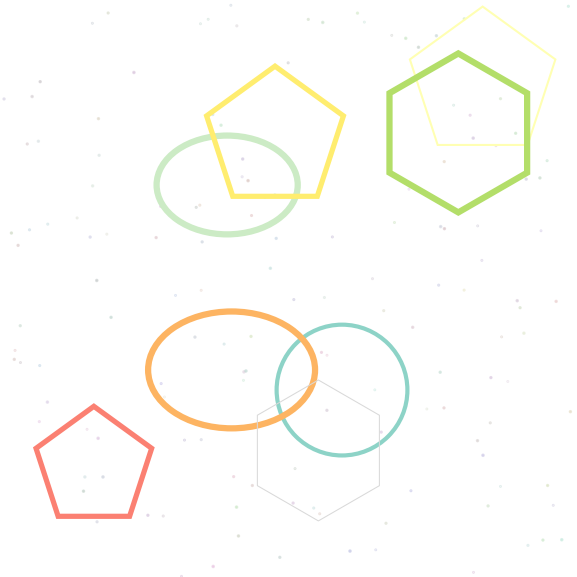[{"shape": "circle", "thickness": 2, "radius": 0.57, "center": [0.592, 0.324]}, {"shape": "pentagon", "thickness": 1, "radius": 0.66, "center": [0.836, 0.855]}, {"shape": "pentagon", "thickness": 2.5, "radius": 0.53, "center": [0.163, 0.19]}, {"shape": "oval", "thickness": 3, "radius": 0.72, "center": [0.401, 0.359]}, {"shape": "hexagon", "thickness": 3, "radius": 0.69, "center": [0.794, 0.769]}, {"shape": "hexagon", "thickness": 0.5, "radius": 0.61, "center": [0.551, 0.219]}, {"shape": "oval", "thickness": 3, "radius": 0.61, "center": [0.393, 0.679]}, {"shape": "pentagon", "thickness": 2.5, "radius": 0.62, "center": [0.476, 0.76]}]